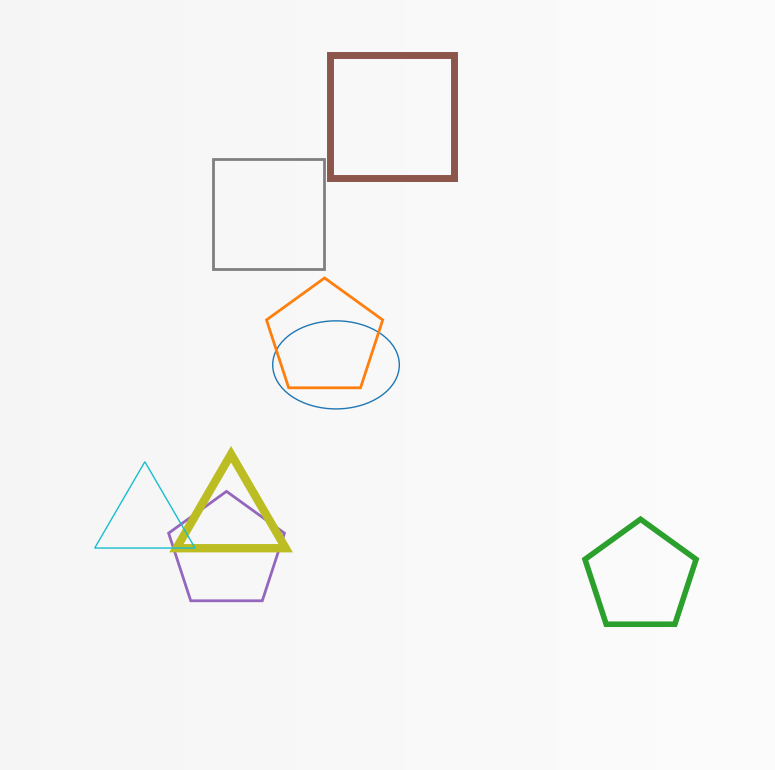[{"shape": "oval", "thickness": 0.5, "radius": 0.41, "center": [0.434, 0.526]}, {"shape": "pentagon", "thickness": 1, "radius": 0.39, "center": [0.419, 0.56]}, {"shape": "pentagon", "thickness": 2, "radius": 0.38, "center": [0.826, 0.25]}, {"shape": "pentagon", "thickness": 1, "radius": 0.39, "center": [0.292, 0.283]}, {"shape": "square", "thickness": 2.5, "radius": 0.4, "center": [0.506, 0.849]}, {"shape": "square", "thickness": 1, "radius": 0.36, "center": [0.346, 0.722]}, {"shape": "triangle", "thickness": 3, "radius": 0.41, "center": [0.298, 0.329]}, {"shape": "triangle", "thickness": 0.5, "radius": 0.37, "center": [0.187, 0.326]}]